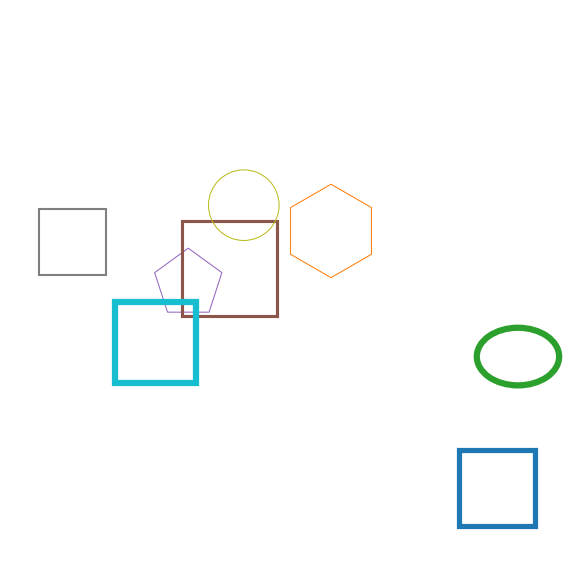[{"shape": "square", "thickness": 2.5, "radius": 0.33, "center": [0.861, 0.154]}, {"shape": "hexagon", "thickness": 0.5, "radius": 0.4, "center": [0.573, 0.599]}, {"shape": "oval", "thickness": 3, "radius": 0.36, "center": [0.897, 0.382]}, {"shape": "pentagon", "thickness": 0.5, "radius": 0.31, "center": [0.326, 0.508]}, {"shape": "square", "thickness": 1.5, "radius": 0.41, "center": [0.398, 0.533]}, {"shape": "square", "thickness": 1, "radius": 0.29, "center": [0.125, 0.58]}, {"shape": "circle", "thickness": 0.5, "radius": 0.31, "center": [0.422, 0.644]}, {"shape": "square", "thickness": 3, "radius": 0.35, "center": [0.27, 0.406]}]